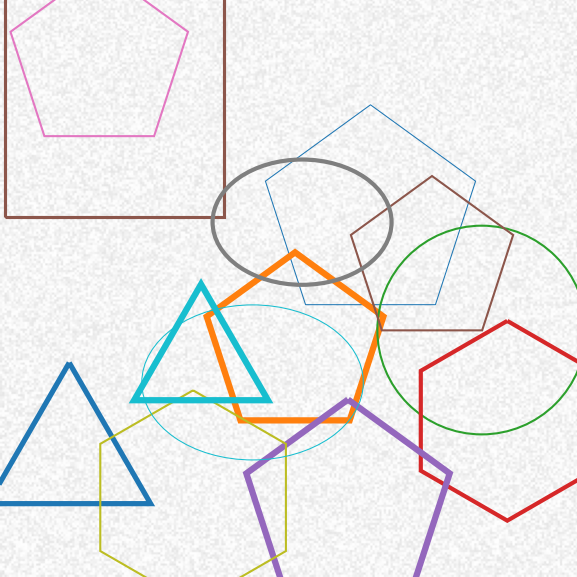[{"shape": "triangle", "thickness": 2.5, "radius": 0.81, "center": [0.12, 0.208]}, {"shape": "pentagon", "thickness": 0.5, "radius": 0.96, "center": [0.642, 0.626]}, {"shape": "pentagon", "thickness": 3, "radius": 0.8, "center": [0.511, 0.401]}, {"shape": "circle", "thickness": 1, "radius": 0.9, "center": [0.834, 0.428]}, {"shape": "hexagon", "thickness": 2, "radius": 0.86, "center": [0.878, 0.271]}, {"shape": "pentagon", "thickness": 3, "radius": 0.93, "center": [0.603, 0.122]}, {"shape": "square", "thickness": 1.5, "radius": 0.95, "center": [0.198, 0.814]}, {"shape": "pentagon", "thickness": 1, "radius": 0.74, "center": [0.748, 0.547]}, {"shape": "pentagon", "thickness": 1, "radius": 0.81, "center": [0.172, 0.894]}, {"shape": "oval", "thickness": 2, "radius": 0.77, "center": [0.523, 0.614]}, {"shape": "hexagon", "thickness": 1, "radius": 0.93, "center": [0.334, 0.138]}, {"shape": "oval", "thickness": 0.5, "radius": 0.96, "center": [0.437, 0.337]}, {"shape": "triangle", "thickness": 3, "radius": 0.67, "center": [0.348, 0.373]}]